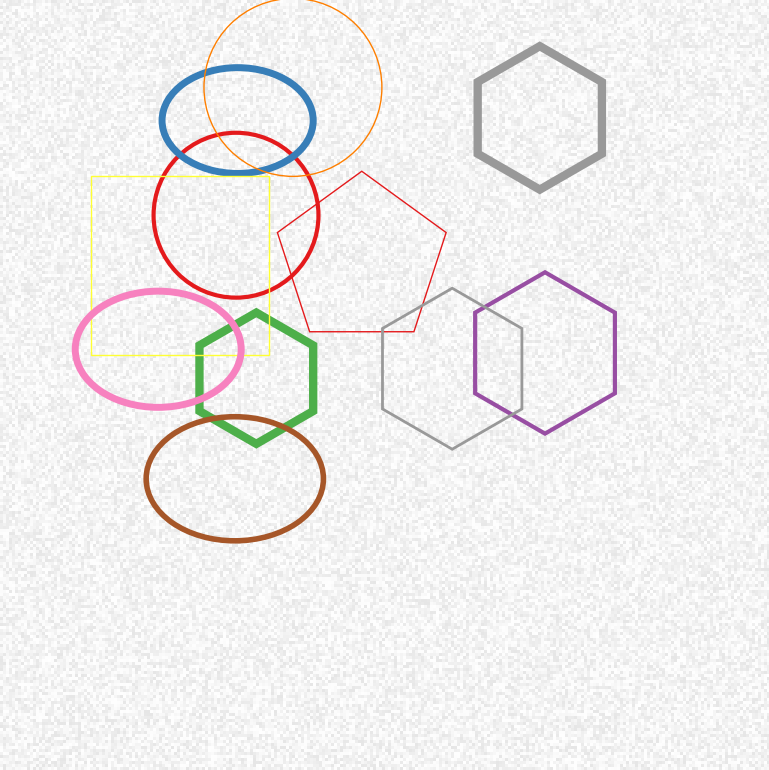[{"shape": "circle", "thickness": 1.5, "radius": 0.54, "center": [0.307, 0.721]}, {"shape": "pentagon", "thickness": 0.5, "radius": 0.58, "center": [0.47, 0.662]}, {"shape": "oval", "thickness": 2.5, "radius": 0.49, "center": [0.309, 0.843]}, {"shape": "hexagon", "thickness": 3, "radius": 0.43, "center": [0.333, 0.509]}, {"shape": "hexagon", "thickness": 1.5, "radius": 0.52, "center": [0.708, 0.542]}, {"shape": "circle", "thickness": 0.5, "radius": 0.58, "center": [0.38, 0.886]}, {"shape": "square", "thickness": 0.5, "radius": 0.58, "center": [0.234, 0.655]}, {"shape": "oval", "thickness": 2, "radius": 0.58, "center": [0.305, 0.378]}, {"shape": "oval", "thickness": 2.5, "radius": 0.54, "center": [0.205, 0.546]}, {"shape": "hexagon", "thickness": 3, "radius": 0.47, "center": [0.701, 0.847]}, {"shape": "hexagon", "thickness": 1, "radius": 0.52, "center": [0.587, 0.521]}]